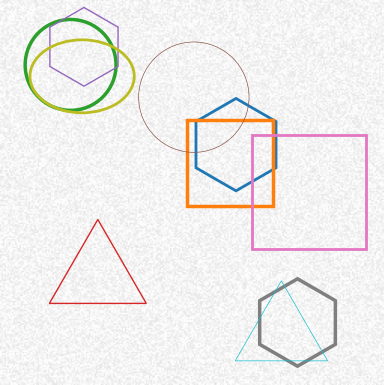[{"shape": "hexagon", "thickness": 2, "radius": 0.6, "center": [0.613, 0.624]}, {"shape": "square", "thickness": 2.5, "radius": 0.56, "center": [0.597, 0.577]}, {"shape": "circle", "thickness": 2.5, "radius": 0.59, "center": [0.183, 0.831]}, {"shape": "triangle", "thickness": 1, "radius": 0.73, "center": [0.254, 0.285]}, {"shape": "hexagon", "thickness": 1, "radius": 0.51, "center": [0.218, 0.878]}, {"shape": "circle", "thickness": 0.5, "radius": 0.72, "center": [0.503, 0.748]}, {"shape": "square", "thickness": 2, "radius": 0.74, "center": [0.802, 0.501]}, {"shape": "hexagon", "thickness": 2.5, "radius": 0.57, "center": [0.773, 0.162]}, {"shape": "oval", "thickness": 2, "radius": 0.68, "center": [0.213, 0.802]}, {"shape": "triangle", "thickness": 0.5, "radius": 0.69, "center": [0.731, 0.132]}]